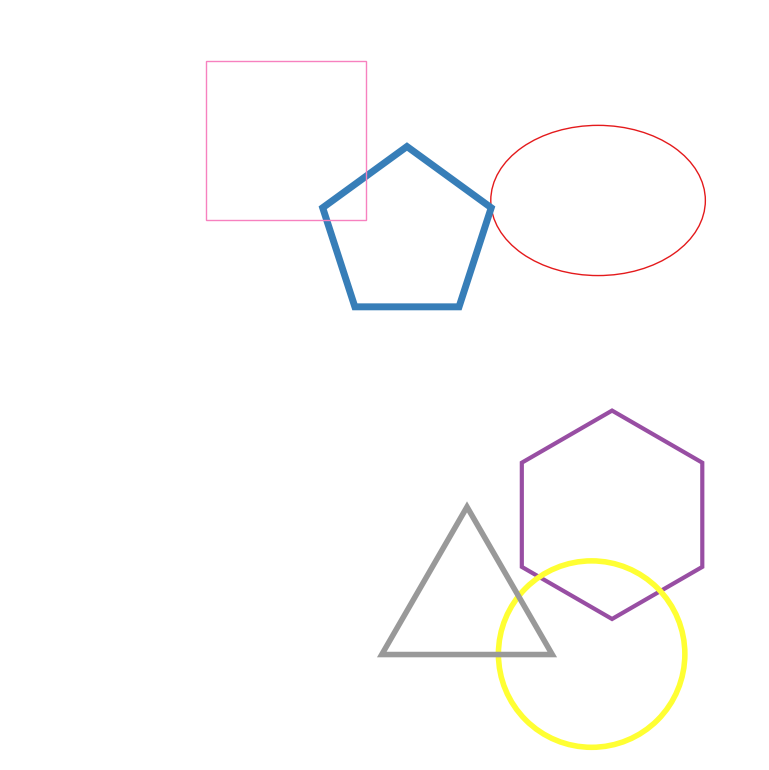[{"shape": "oval", "thickness": 0.5, "radius": 0.7, "center": [0.777, 0.74]}, {"shape": "pentagon", "thickness": 2.5, "radius": 0.58, "center": [0.529, 0.695]}, {"shape": "hexagon", "thickness": 1.5, "radius": 0.68, "center": [0.795, 0.331]}, {"shape": "circle", "thickness": 2, "radius": 0.61, "center": [0.768, 0.151]}, {"shape": "square", "thickness": 0.5, "radius": 0.52, "center": [0.372, 0.817]}, {"shape": "triangle", "thickness": 2, "radius": 0.64, "center": [0.607, 0.214]}]